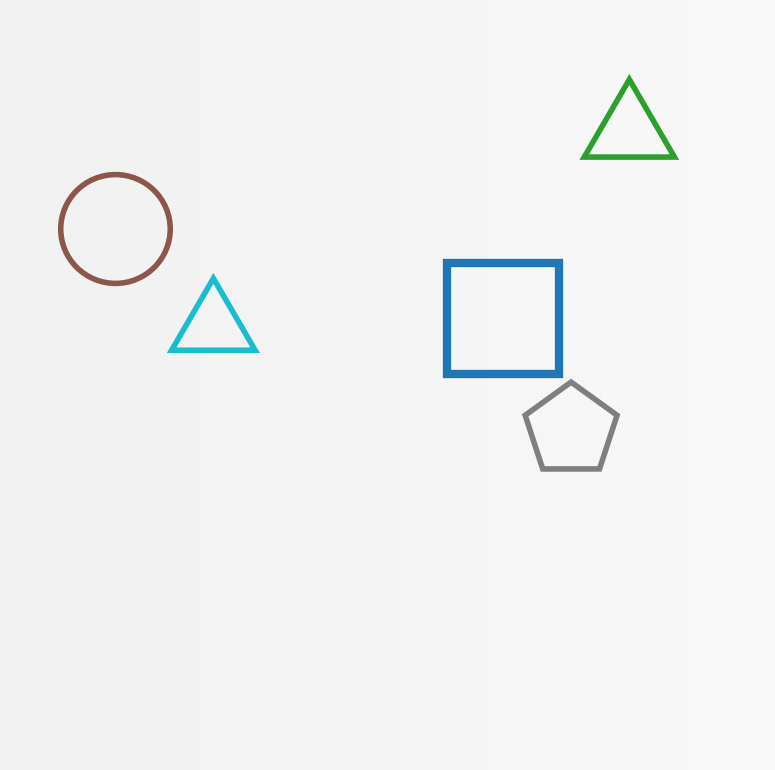[{"shape": "square", "thickness": 3, "radius": 0.36, "center": [0.649, 0.587]}, {"shape": "triangle", "thickness": 2, "radius": 0.34, "center": [0.812, 0.83]}, {"shape": "circle", "thickness": 2, "radius": 0.35, "center": [0.149, 0.703]}, {"shape": "pentagon", "thickness": 2, "radius": 0.31, "center": [0.737, 0.441]}, {"shape": "triangle", "thickness": 2, "radius": 0.31, "center": [0.275, 0.576]}]